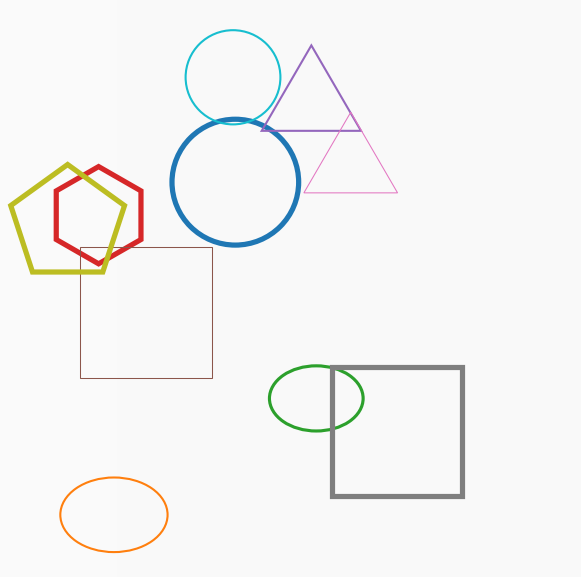[{"shape": "circle", "thickness": 2.5, "radius": 0.54, "center": [0.405, 0.684]}, {"shape": "oval", "thickness": 1, "radius": 0.46, "center": [0.196, 0.108]}, {"shape": "oval", "thickness": 1.5, "radius": 0.4, "center": [0.544, 0.309]}, {"shape": "hexagon", "thickness": 2.5, "radius": 0.42, "center": [0.17, 0.626]}, {"shape": "triangle", "thickness": 1, "radius": 0.49, "center": [0.536, 0.822]}, {"shape": "square", "thickness": 0.5, "radius": 0.57, "center": [0.251, 0.458]}, {"shape": "triangle", "thickness": 0.5, "radius": 0.47, "center": [0.603, 0.712]}, {"shape": "square", "thickness": 2.5, "radius": 0.56, "center": [0.682, 0.252]}, {"shape": "pentagon", "thickness": 2.5, "radius": 0.51, "center": [0.116, 0.611]}, {"shape": "circle", "thickness": 1, "radius": 0.41, "center": [0.401, 0.865]}]